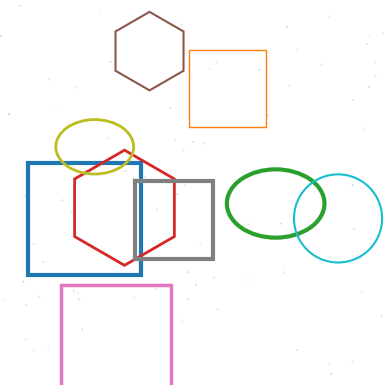[{"shape": "square", "thickness": 3, "radius": 0.73, "center": [0.22, 0.432]}, {"shape": "square", "thickness": 1, "radius": 0.5, "center": [0.591, 0.77]}, {"shape": "oval", "thickness": 3, "radius": 0.63, "center": [0.716, 0.471]}, {"shape": "hexagon", "thickness": 2, "radius": 0.75, "center": [0.323, 0.46]}, {"shape": "hexagon", "thickness": 1.5, "radius": 0.51, "center": [0.388, 0.867]}, {"shape": "square", "thickness": 2.5, "radius": 0.71, "center": [0.301, 0.117]}, {"shape": "square", "thickness": 3, "radius": 0.5, "center": [0.452, 0.429]}, {"shape": "oval", "thickness": 2, "radius": 0.51, "center": [0.246, 0.619]}, {"shape": "circle", "thickness": 1.5, "radius": 0.57, "center": [0.878, 0.433]}]